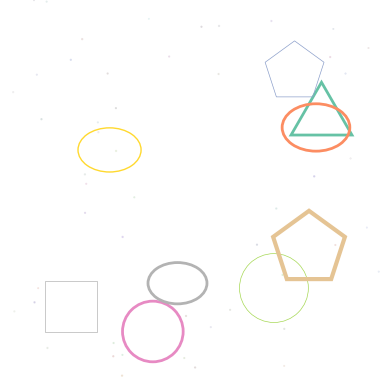[{"shape": "triangle", "thickness": 2, "radius": 0.46, "center": [0.835, 0.695]}, {"shape": "oval", "thickness": 2, "radius": 0.44, "center": [0.821, 0.669]}, {"shape": "pentagon", "thickness": 0.5, "radius": 0.4, "center": [0.765, 0.813]}, {"shape": "circle", "thickness": 2, "radius": 0.39, "center": [0.397, 0.139]}, {"shape": "circle", "thickness": 0.5, "radius": 0.45, "center": [0.711, 0.252]}, {"shape": "oval", "thickness": 1, "radius": 0.41, "center": [0.285, 0.611]}, {"shape": "pentagon", "thickness": 3, "radius": 0.49, "center": [0.803, 0.354]}, {"shape": "oval", "thickness": 2, "radius": 0.38, "center": [0.461, 0.264]}, {"shape": "square", "thickness": 0.5, "radius": 0.33, "center": [0.185, 0.204]}]